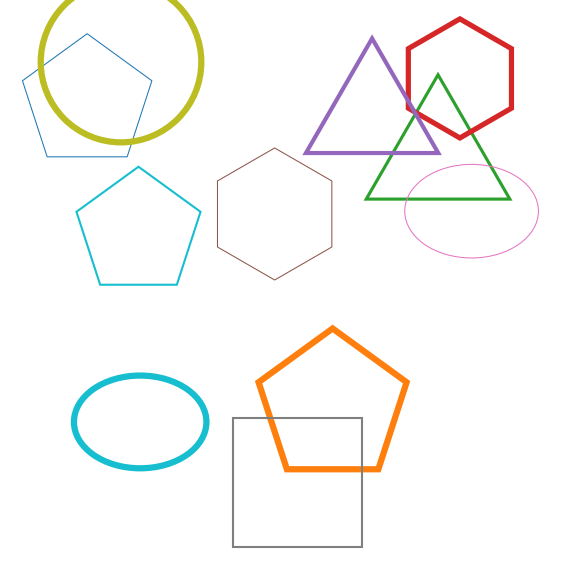[{"shape": "pentagon", "thickness": 0.5, "radius": 0.59, "center": [0.151, 0.823]}, {"shape": "pentagon", "thickness": 3, "radius": 0.67, "center": [0.576, 0.296]}, {"shape": "triangle", "thickness": 1.5, "radius": 0.72, "center": [0.758, 0.726]}, {"shape": "hexagon", "thickness": 2.5, "radius": 0.52, "center": [0.796, 0.863]}, {"shape": "triangle", "thickness": 2, "radius": 0.66, "center": [0.644, 0.8]}, {"shape": "hexagon", "thickness": 0.5, "radius": 0.57, "center": [0.476, 0.629]}, {"shape": "oval", "thickness": 0.5, "radius": 0.58, "center": [0.817, 0.633]}, {"shape": "square", "thickness": 1, "radius": 0.56, "center": [0.515, 0.163]}, {"shape": "circle", "thickness": 3, "radius": 0.7, "center": [0.21, 0.892]}, {"shape": "pentagon", "thickness": 1, "radius": 0.56, "center": [0.24, 0.597]}, {"shape": "oval", "thickness": 3, "radius": 0.57, "center": [0.243, 0.269]}]